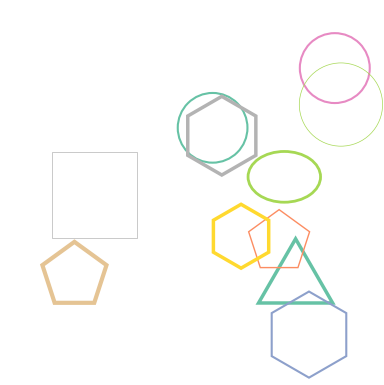[{"shape": "triangle", "thickness": 2.5, "radius": 0.56, "center": [0.768, 0.269]}, {"shape": "circle", "thickness": 1.5, "radius": 0.45, "center": [0.552, 0.668]}, {"shape": "pentagon", "thickness": 1, "radius": 0.42, "center": [0.725, 0.372]}, {"shape": "hexagon", "thickness": 1.5, "radius": 0.56, "center": [0.803, 0.131]}, {"shape": "circle", "thickness": 1.5, "radius": 0.45, "center": [0.87, 0.823]}, {"shape": "circle", "thickness": 0.5, "radius": 0.54, "center": [0.886, 0.728]}, {"shape": "oval", "thickness": 2, "radius": 0.47, "center": [0.738, 0.541]}, {"shape": "hexagon", "thickness": 2.5, "radius": 0.41, "center": [0.626, 0.386]}, {"shape": "pentagon", "thickness": 3, "radius": 0.44, "center": [0.193, 0.284]}, {"shape": "hexagon", "thickness": 2.5, "radius": 0.51, "center": [0.576, 0.648]}, {"shape": "square", "thickness": 0.5, "radius": 0.55, "center": [0.245, 0.493]}]